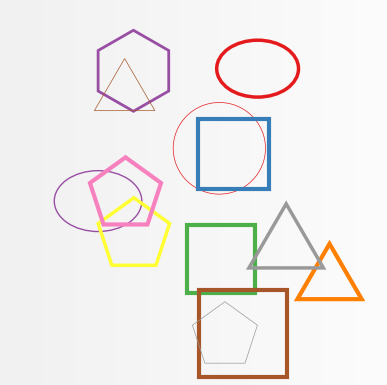[{"shape": "circle", "thickness": 0.5, "radius": 0.6, "center": [0.566, 0.615]}, {"shape": "oval", "thickness": 2.5, "radius": 0.53, "center": [0.665, 0.822]}, {"shape": "square", "thickness": 3, "radius": 0.46, "center": [0.604, 0.6]}, {"shape": "square", "thickness": 3, "radius": 0.44, "center": [0.57, 0.328]}, {"shape": "hexagon", "thickness": 2, "radius": 0.53, "center": [0.344, 0.816]}, {"shape": "oval", "thickness": 1, "radius": 0.56, "center": [0.253, 0.478]}, {"shape": "triangle", "thickness": 3, "radius": 0.48, "center": [0.85, 0.271]}, {"shape": "pentagon", "thickness": 2.5, "radius": 0.48, "center": [0.346, 0.389]}, {"shape": "triangle", "thickness": 0.5, "radius": 0.45, "center": [0.322, 0.758]}, {"shape": "square", "thickness": 3, "radius": 0.57, "center": [0.628, 0.134]}, {"shape": "pentagon", "thickness": 3, "radius": 0.48, "center": [0.324, 0.495]}, {"shape": "triangle", "thickness": 2.5, "radius": 0.55, "center": [0.739, 0.36]}, {"shape": "pentagon", "thickness": 0.5, "radius": 0.44, "center": [0.58, 0.128]}]